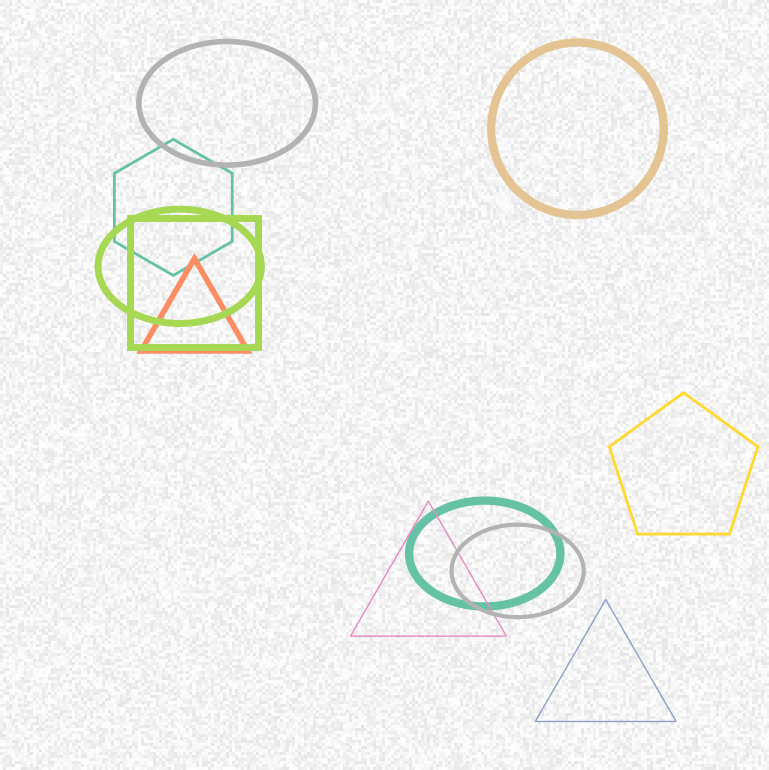[{"shape": "hexagon", "thickness": 1, "radius": 0.44, "center": [0.225, 0.731]}, {"shape": "oval", "thickness": 3, "radius": 0.49, "center": [0.63, 0.281]}, {"shape": "triangle", "thickness": 2, "radius": 0.4, "center": [0.252, 0.584]}, {"shape": "triangle", "thickness": 0.5, "radius": 0.53, "center": [0.787, 0.116]}, {"shape": "triangle", "thickness": 0.5, "radius": 0.58, "center": [0.556, 0.232]}, {"shape": "square", "thickness": 2.5, "radius": 0.42, "center": [0.252, 0.633]}, {"shape": "oval", "thickness": 2.5, "radius": 0.53, "center": [0.233, 0.654]}, {"shape": "pentagon", "thickness": 1, "radius": 0.51, "center": [0.888, 0.389]}, {"shape": "circle", "thickness": 3, "radius": 0.56, "center": [0.75, 0.833]}, {"shape": "oval", "thickness": 1.5, "radius": 0.43, "center": [0.672, 0.259]}, {"shape": "oval", "thickness": 2, "radius": 0.57, "center": [0.295, 0.866]}]